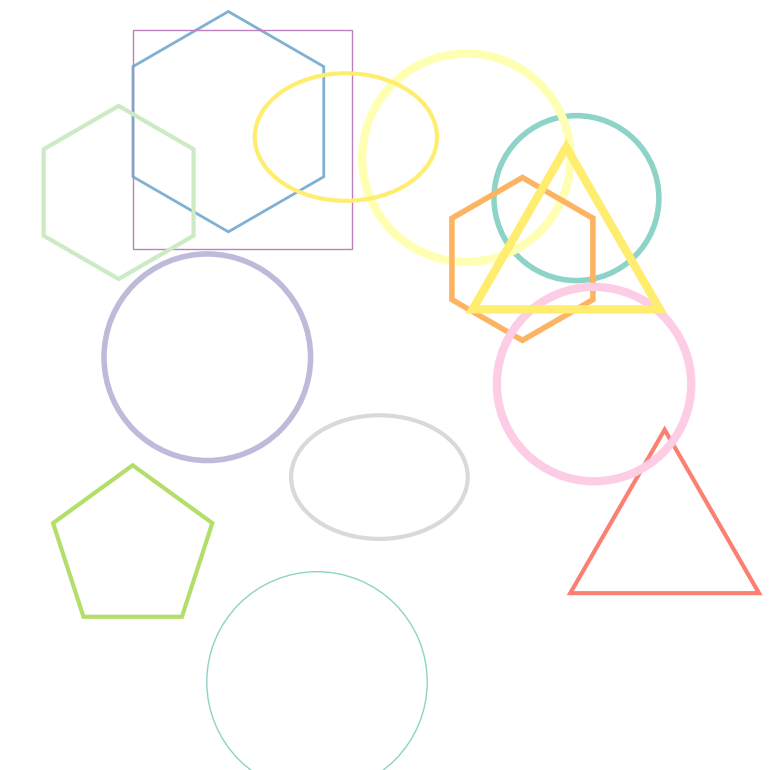[{"shape": "circle", "thickness": 0.5, "radius": 0.72, "center": [0.412, 0.114]}, {"shape": "circle", "thickness": 2, "radius": 0.54, "center": [0.749, 0.743]}, {"shape": "circle", "thickness": 3, "radius": 0.68, "center": [0.606, 0.795]}, {"shape": "circle", "thickness": 2, "radius": 0.67, "center": [0.269, 0.536]}, {"shape": "triangle", "thickness": 1.5, "radius": 0.71, "center": [0.863, 0.3]}, {"shape": "hexagon", "thickness": 1, "radius": 0.72, "center": [0.297, 0.842]}, {"shape": "hexagon", "thickness": 2, "radius": 0.53, "center": [0.678, 0.664]}, {"shape": "pentagon", "thickness": 1.5, "radius": 0.54, "center": [0.172, 0.287]}, {"shape": "circle", "thickness": 3, "radius": 0.63, "center": [0.771, 0.501]}, {"shape": "oval", "thickness": 1.5, "radius": 0.57, "center": [0.493, 0.38]}, {"shape": "square", "thickness": 0.5, "radius": 0.71, "center": [0.315, 0.819]}, {"shape": "hexagon", "thickness": 1.5, "radius": 0.56, "center": [0.154, 0.75]}, {"shape": "triangle", "thickness": 3, "radius": 0.7, "center": [0.735, 0.668]}, {"shape": "oval", "thickness": 1.5, "radius": 0.59, "center": [0.449, 0.822]}]